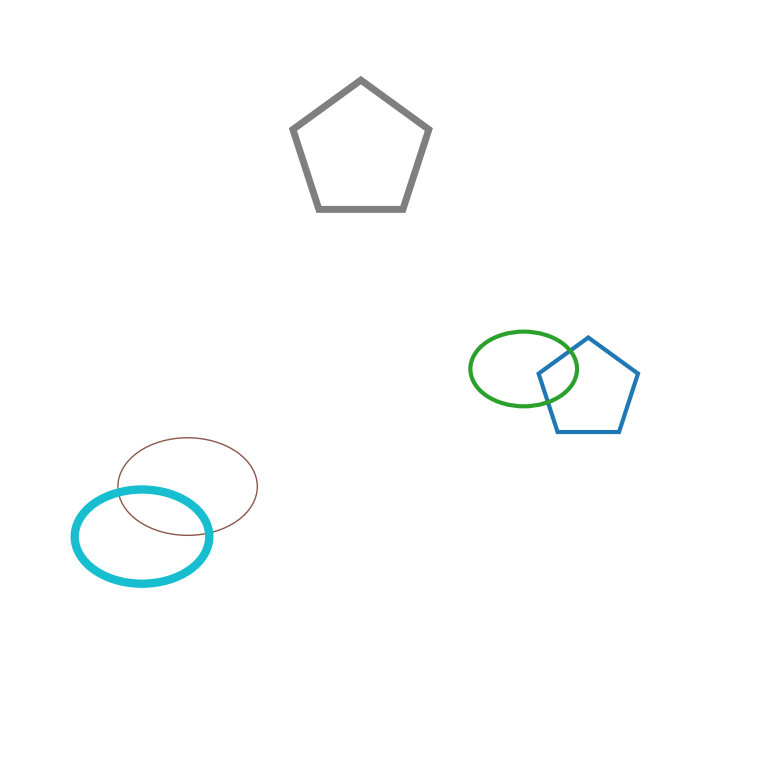[{"shape": "pentagon", "thickness": 1.5, "radius": 0.34, "center": [0.764, 0.494]}, {"shape": "oval", "thickness": 1.5, "radius": 0.35, "center": [0.68, 0.521]}, {"shape": "oval", "thickness": 0.5, "radius": 0.45, "center": [0.244, 0.368]}, {"shape": "pentagon", "thickness": 2.5, "radius": 0.46, "center": [0.469, 0.803]}, {"shape": "oval", "thickness": 3, "radius": 0.44, "center": [0.184, 0.303]}]